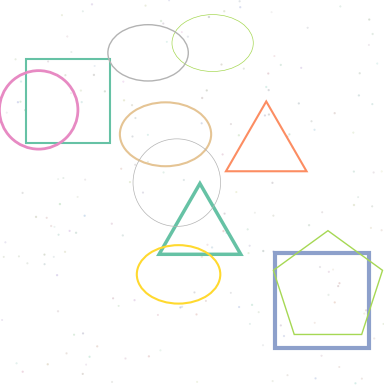[{"shape": "triangle", "thickness": 2.5, "radius": 0.61, "center": [0.519, 0.401]}, {"shape": "square", "thickness": 1.5, "radius": 0.55, "center": [0.177, 0.738]}, {"shape": "triangle", "thickness": 1.5, "radius": 0.6, "center": [0.692, 0.616]}, {"shape": "square", "thickness": 3, "radius": 0.61, "center": [0.835, 0.219]}, {"shape": "circle", "thickness": 2, "radius": 0.51, "center": [0.1, 0.715]}, {"shape": "oval", "thickness": 0.5, "radius": 0.53, "center": [0.552, 0.888]}, {"shape": "pentagon", "thickness": 1, "radius": 0.75, "center": [0.852, 0.252]}, {"shape": "oval", "thickness": 1.5, "radius": 0.54, "center": [0.464, 0.287]}, {"shape": "oval", "thickness": 1.5, "radius": 0.59, "center": [0.43, 0.651]}, {"shape": "oval", "thickness": 1, "radius": 0.52, "center": [0.385, 0.863]}, {"shape": "circle", "thickness": 0.5, "radius": 0.57, "center": [0.459, 0.526]}]